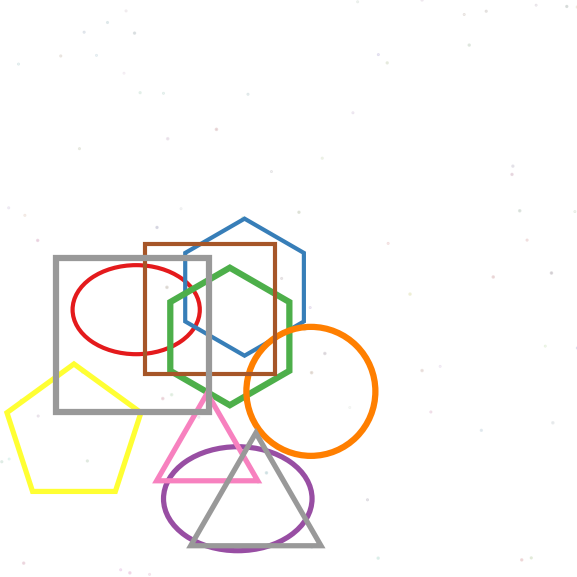[{"shape": "oval", "thickness": 2, "radius": 0.55, "center": [0.236, 0.463]}, {"shape": "hexagon", "thickness": 2, "radius": 0.59, "center": [0.423, 0.502]}, {"shape": "hexagon", "thickness": 3, "radius": 0.6, "center": [0.398, 0.417]}, {"shape": "oval", "thickness": 2.5, "radius": 0.64, "center": [0.412, 0.136]}, {"shape": "circle", "thickness": 3, "radius": 0.56, "center": [0.538, 0.321]}, {"shape": "pentagon", "thickness": 2.5, "radius": 0.61, "center": [0.128, 0.247]}, {"shape": "square", "thickness": 2, "radius": 0.56, "center": [0.364, 0.464]}, {"shape": "triangle", "thickness": 2.5, "radius": 0.51, "center": [0.359, 0.217]}, {"shape": "triangle", "thickness": 2.5, "radius": 0.65, "center": [0.443, 0.119]}, {"shape": "square", "thickness": 3, "radius": 0.66, "center": [0.229, 0.419]}]